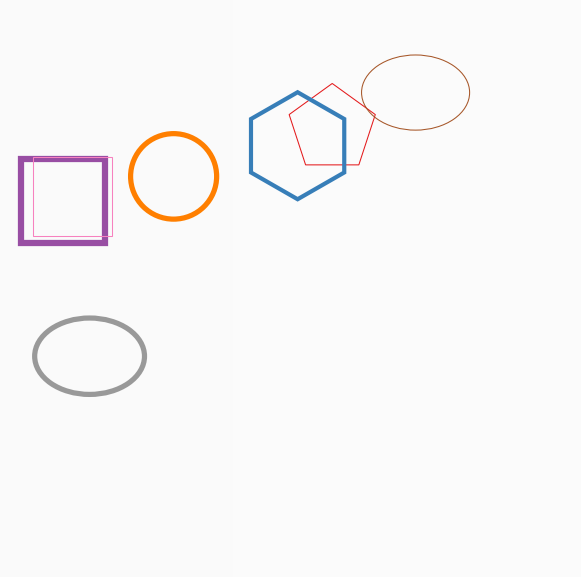[{"shape": "pentagon", "thickness": 0.5, "radius": 0.39, "center": [0.572, 0.777]}, {"shape": "hexagon", "thickness": 2, "radius": 0.46, "center": [0.512, 0.747]}, {"shape": "square", "thickness": 3, "radius": 0.36, "center": [0.109, 0.651]}, {"shape": "circle", "thickness": 2.5, "radius": 0.37, "center": [0.299, 0.694]}, {"shape": "oval", "thickness": 0.5, "radius": 0.46, "center": [0.715, 0.839]}, {"shape": "square", "thickness": 0.5, "radius": 0.34, "center": [0.124, 0.659]}, {"shape": "oval", "thickness": 2.5, "radius": 0.47, "center": [0.154, 0.382]}]